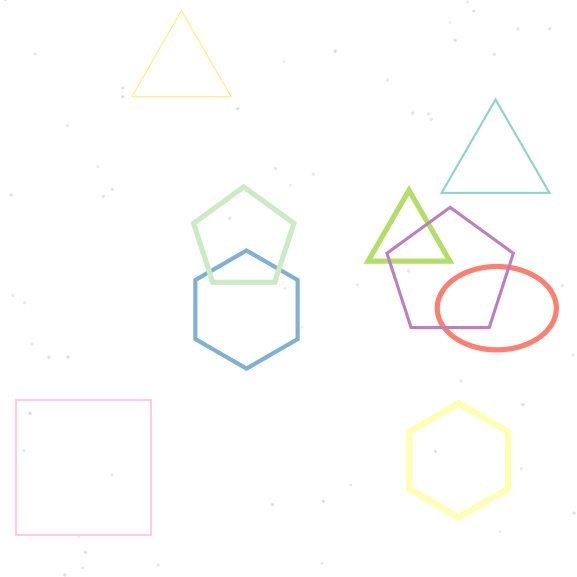[{"shape": "triangle", "thickness": 1, "radius": 0.54, "center": [0.858, 0.719]}, {"shape": "hexagon", "thickness": 3, "radius": 0.49, "center": [0.794, 0.202]}, {"shape": "oval", "thickness": 2.5, "radius": 0.52, "center": [0.86, 0.465]}, {"shape": "hexagon", "thickness": 2, "radius": 0.51, "center": [0.427, 0.463]}, {"shape": "triangle", "thickness": 2.5, "radius": 0.41, "center": [0.708, 0.588]}, {"shape": "square", "thickness": 1, "radius": 0.58, "center": [0.145, 0.189]}, {"shape": "pentagon", "thickness": 1.5, "radius": 0.58, "center": [0.779, 0.525]}, {"shape": "pentagon", "thickness": 2.5, "radius": 0.46, "center": [0.422, 0.584]}, {"shape": "triangle", "thickness": 0.5, "radius": 0.5, "center": [0.314, 0.881]}]